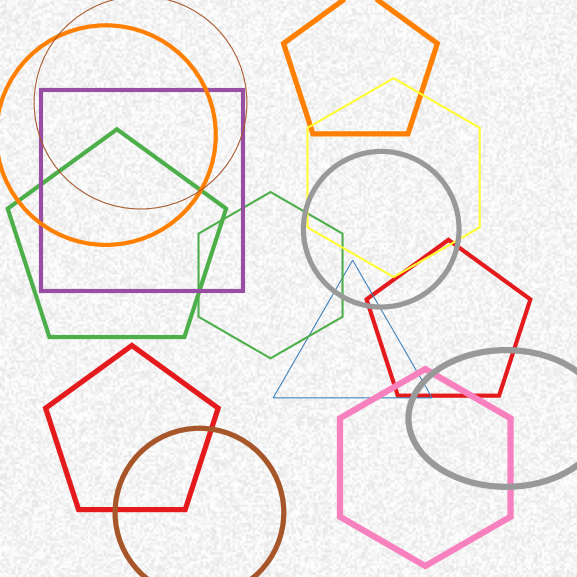[{"shape": "pentagon", "thickness": 2.5, "radius": 0.79, "center": [0.228, 0.244]}, {"shape": "pentagon", "thickness": 2, "radius": 0.75, "center": [0.777, 0.435]}, {"shape": "triangle", "thickness": 0.5, "radius": 0.79, "center": [0.611, 0.39]}, {"shape": "hexagon", "thickness": 1, "radius": 0.72, "center": [0.468, 0.523]}, {"shape": "pentagon", "thickness": 2, "radius": 0.99, "center": [0.202, 0.576]}, {"shape": "square", "thickness": 2, "radius": 0.87, "center": [0.246, 0.669]}, {"shape": "circle", "thickness": 2, "radius": 0.95, "center": [0.183, 0.765]}, {"shape": "pentagon", "thickness": 2.5, "radius": 0.7, "center": [0.624, 0.881]}, {"shape": "hexagon", "thickness": 1, "radius": 0.86, "center": [0.682, 0.692]}, {"shape": "circle", "thickness": 2.5, "radius": 0.73, "center": [0.345, 0.111]}, {"shape": "circle", "thickness": 0.5, "radius": 0.92, "center": [0.243, 0.821]}, {"shape": "hexagon", "thickness": 3, "radius": 0.85, "center": [0.736, 0.19]}, {"shape": "circle", "thickness": 2.5, "radius": 0.67, "center": [0.66, 0.602]}, {"shape": "oval", "thickness": 3, "radius": 0.85, "center": [0.876, 0.275]}]